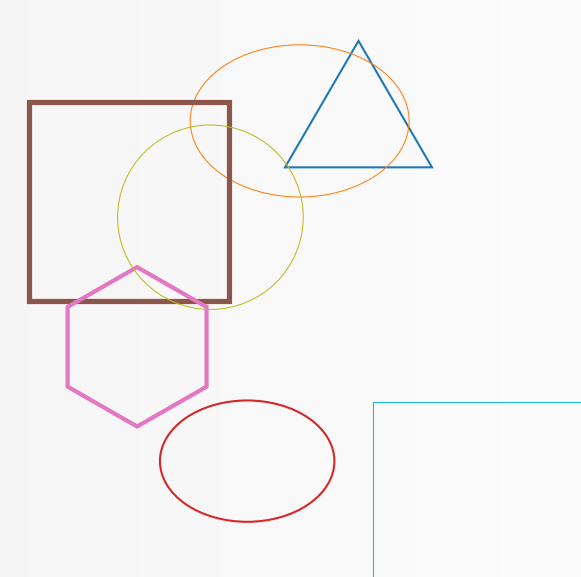[{"shape": "triangle", "thickness": 1, "radius": 0.73, "center": [0.617, 0.782]}, {"shape": "oval", "thickness": 0.5, "radius": 0.94, "center": [0.516, 0.79]}, {"shape": "oval", "thickness": 1, "radius": 0.75, "center": [0.425, 0.201]}, {"shape": "square", "thickness": 2.5, "radius": 0.86, "center": [0.222, 0.65]}, {"shape": "hexagon", "thickness": 2, "radius": 0.69, "center": [0.236, 0.399]}, {"shape": "circle", "thickness": 0.5, "radius": 0.8, "center": [0.362, 0.623]}, {"shape": "square", "thickness": 0.5, "radius": 0.99, "center": [0.839, 0.105]}]